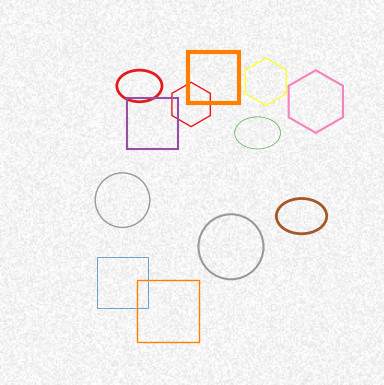[{"shape": "hexagon", "thickness": 1, "radius": 0.29, "center": [0.496, 0.729]}, {"shape": "oval", "thickness": 2, "radius": 0.29, "center": [0.362, 0.777]}, {"shape": "square", "thickness": 0.5, "radius": 0.33, "center": [0.318, 0.266]}, {"shape": "oval", "thickness": 0.5, "radius": 0.3, "center": [0.669, 0.655]}, {"shape": "square", "thickness": 1.5, "radius": 0.34, "center": [0.396, 0.68]}, {"shape": "square", "thickness": 3, "radius": 0.33, "center": [0.554, 0.798]}, {"shape": "square", "thickness": 1, "radius": 0.4, "center": [0.437, 0.193]}, {"shape": "hexagon", "thickness": 1, "radius": 0.31, "center": [0.69, 0.788]}, {"shape": "oval", "thickness": 2, "radius": 0.33, "center": [0.783, 0.439]}, {"shape": "hexagon", "thickness": 1.5, "radius": 0.41, "center": [0.82, 0.736]}, {"shape": "circle", "thickness": 1.5, "radius": 0.42, "center": [0.6, 0.359]}, {"shape": "circle", "thickness": 1, "radius": 0.35, "center": [0.318, 0.48]}]